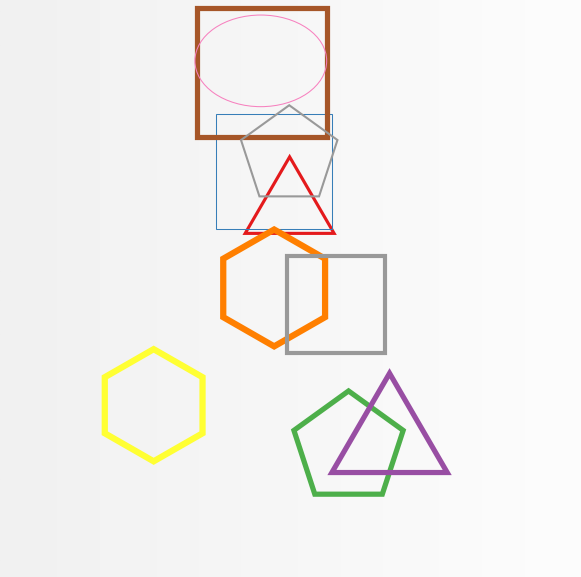[{"shape": "triangle", "thickness": 1.5, "radius": 0.44, "center": [0.498, 0.639]}, {"shape": "square", "thickness": 0.5, "radius": 0.5, "center": [0.471, 0.702]}, {"shape": "pentagon", "thickness": 2.5, "radius": 0.49, "center": [0.6, 0.223]}, {"shape": "triangle", "thickness": 2.5, "radius": 0.57, "center": [0.67, 0.238]}, {"shape": "hexagon", "thickness": 3, "radius": 0.51, "center": [0.472, 0.501]}, {"shape": "hexagon", "thickness": 3, "radius": 0.49, "center": [0.264, 0.297]}, {"shape": "square", "thickness": 2.5, "radius": 0.56, "center": [0.45, 0.874]}, {"shape": "oval", "thickness": 0.5, "radius": 0.57, "center": [0.449, 0.894]}, {"shape": "square", "thickness": 2, "radius": 0.42, "center": [0.578, 0.471]}, {"shape": "pentagon", "thickness": 1, "radius": 0.44, "center": [0.498, 0.73]}]